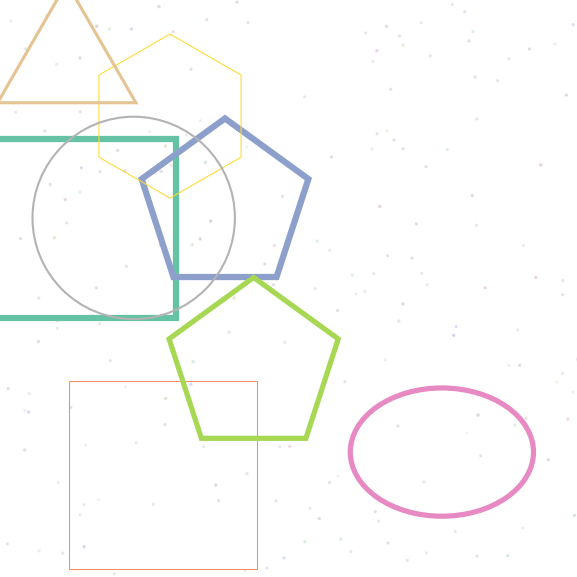[{"shape": "square", "thickness": 3, "radius": 0.78, "center": [0.15, 0.604]}, {"shape": "square", "thickness": 0.5, "radius": 0.81, "center": [0.283, 0.176]}, {"shape": "pentagon", "thickness": 3, "radius": 0.76, "center": [0.39, 0.642]}, {"shape": "oval", "thickness": 2.5, "radius": 0.79, "center": [0.765, 0.216]}, {"shape": "pentagon", "thickness": 2.5, "radius": 0.77, "center": [0.439, 0.365]}, {"shape": "hexagon", "thickness": 0.5, "radius": 0.71, "center": [0.294, 0.798]}, {"shape": "triangle", "thickness": 1.5, "radius": 0.69, "center": [0.116, 0.89]}, {"shape": "circle", "thickness": 1, "radius": 0.88, "center": [0.232, 0.622]}]